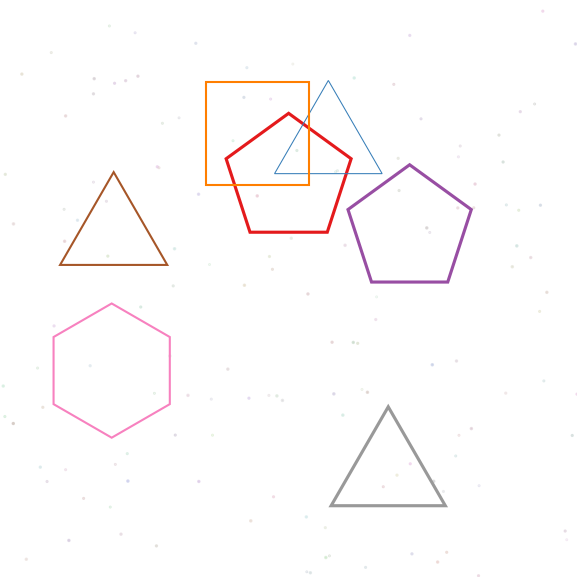[{"shape": "pentagon", "thickness": 1.5, "radius": 0.57, "center": [0.5, 0.689]}, {"shape": "triangle", "thickness": 0.5, "radius": 0.54, "center": [0.569, 0.752]}, {"shape": "pentagon", "thickness": 1.5, "radius": 0.56, "center": [0.709, 0.602]}, {"shape": "square", "thickness": 1, "radius": 0.45, "center": [0.446, 0.768]}, {"shape": "triangle", "thickness": 1, "radius": 0.54, "center": [0.197, 0.594]}, {"shape": "hexagon", "thickness": 1, "radius": 0.58, "center": [0.193, 0.357]}, {"shape": "triangle", "thickness": 1.5, "radius": 0.57, "center": [0.672, 0.181]}]